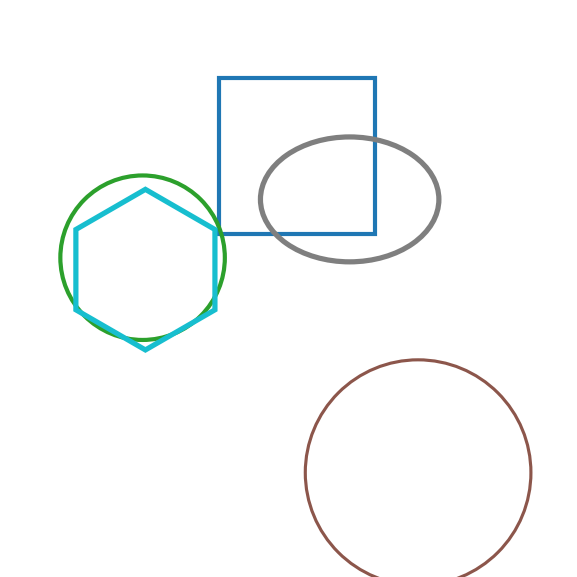[{"shape": "square", "thickness": 2, "radius": 0.67, "center": [0.514, 0.729]}, {"shape": "circle", "thickness": 2, "radius": 0.71, "center": [0.247, 0.553]}, {"shape": "circle", "thickness": 1.5, "radius": 0.98, "center": [0.724, 0.181]}, {"shape": "oval", "thickness": 2.5, "radius": 0.77, "center": [0.605, 0.654]}, {"shape": "hexagon", "thickness": 2.5, "radius": 0.7, "center": [0.252, 0.532]}]